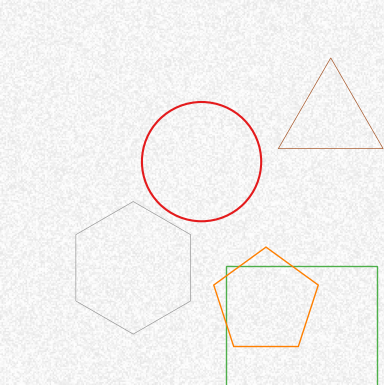[{"shape": "circle", "thickness": 1.5, "radius": 0.77, "center": [0.524, 0.58]}, {"shape": "square", "thickness": 1, "radius": 0.98, "center": [0.783, 0.114]}, {"shape": "pentagon", "thickness": 1, "radius": 0.71, "center": [0.691, 0.215]}, {"shape": "triangle", "thickness": 0.5, "radius": 0.79, "center": [0.859, 0.693]}, {"shape": "hexagon", "thickness": 0.5, "radius": 0.86, "center": [0.346, 0.304]}]